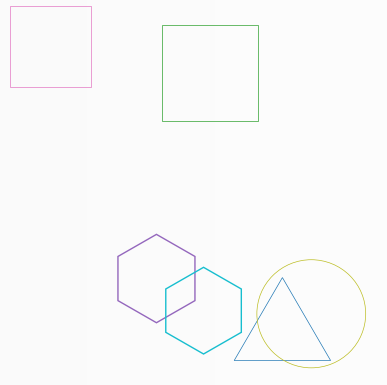[{"shape": "triangle", "thickness": 0.5, "radius": 0.72, "center": [0.729, 0.135]}, {"shape": "square", "thickness": 0.5, "radius": 0.62, "center": [0.542, 0.811]}, {"shape": "hexagon", "thickness": 1, "radius": 0.57, "center": [0.404, 0.277]}, {"shape": "square", "thickness": 0.5, "radius": 0.52, "center": [0.13, 0.879]}, {"shape": "circle", "thickness": 0.5, "radius": 0.7, "center": [0.803, 0.185]}, {"shape": "hexagon", "thickness": 1, "radius": 0.56, "center": [0.525, 0.193]}]